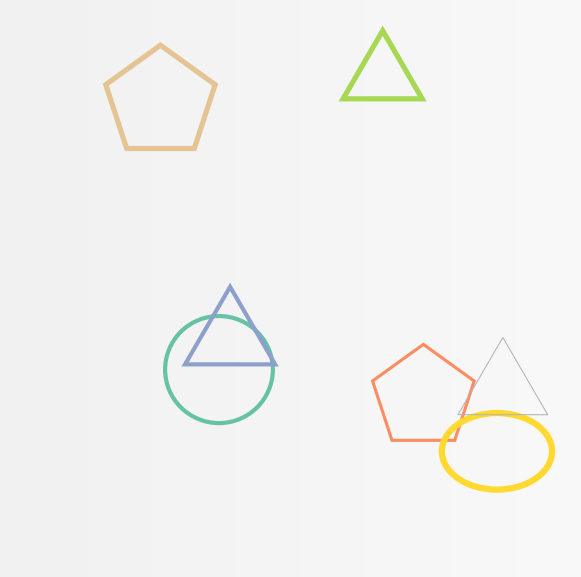[{"shape": "circle", "thickness": 2, "radius": 0.46, "center": [0.377, 0.359]}, {"shape": "pentagon", "thickness": 1.5, "radius": 0.46, "center": [0.728, 0.311]}, {"shape": "triangle", "thickness": 2, "radius": 0.45, "center": [0.396, 0.413]}, {"shape": "triangle", "thickness": 2.5, "radius": 0.39, "center": [0.658, 0.867]}, {"shape": "oval", "thickness": 3, "radius": 0.47, "center": [0.855, 0.218]}, {"shape": "pentagon", "thickness": 2.5, "radius": 0.49, "center": [0.276, 0.822]}, {"shape": "triangle", "thickness": 0.5, "radius": 0.45, "center": [0.865, 0.326]}]